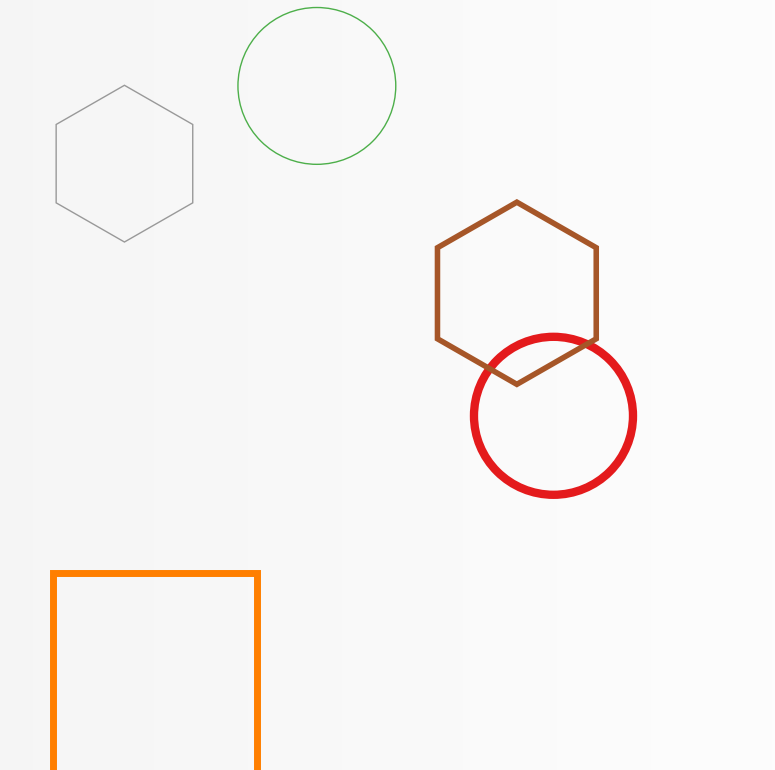[{"shape": "circle", "thickness": 3, "radius": 0.51, "center": [0.714, 0.46]}, {"shape": "circle", "thickness": 0.5, "radius": 0.51, "center": [0.409, 0.888]}, {"shape": "square", "thickness": 2.5, "radius": 0.66, "center": [0.2, 0.123]}, {"shape": "hexagon", "thickness": 2, "radius": 0.59, "center": [0.667, 0.619]}, {"shape": "hexagon", "thickness": 0.5, "radius": 0.51, "center": [0.161, 0.787]}]